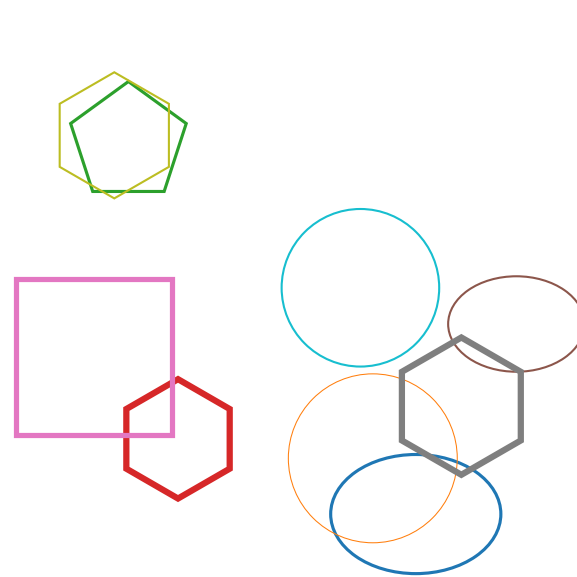[{"shape": "oval", "thickness": 1.5, "radius": 0.74, "center": [0.72, 0.109]}, {"shape": "circle", "thickness": 0.5, "radius": 0.73, "center": [0.646, 0.206]}, {"shape": "pentagon", "thickness": 1.5, "radius": 0.53, "center": [0.222, 0.753]}, {"shape": "hexagon", "thickness": 3, "radius": 0.52, "center": [0.308, 0.239]}, {"shape": "oval", "thickness": 1, "radius": 0.59, "center": [0.894, 0.438]}, {"shape": "square", "thickness": 2.5, "radius": 0.68, "center": [0.163, 0.381]}, {"shape": "hexagon", "thickness": 3, "radius": 0.59, "center": [0.799, 0.296]}, {"shape": "hexagon", "thickness": 1, "radius": 0.55, "center": [0.198, 0.765]}, {"shape": "circle", "thickness": 1, "radius": 0.68, "center": [0.624, 0.501]}]